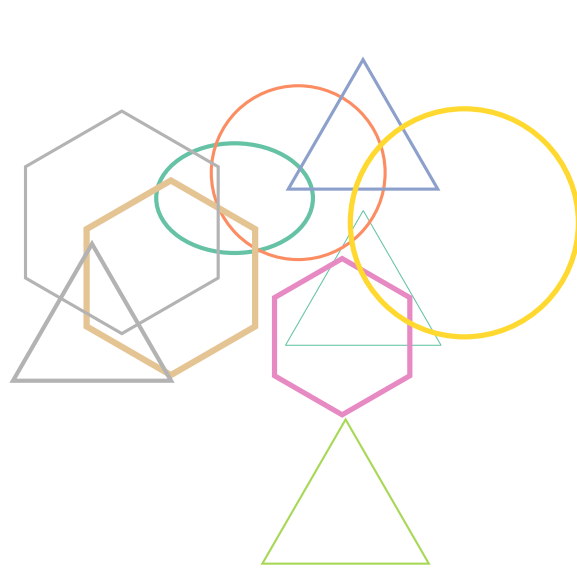[{"shape": "triangle", "thickness": 0.5, "radius": 0.78, "center": [0.629, 0.479]}, {"shape": "oval", "thickness": 2, "radius": 0.68, "center": [0.406, 0.656]}, {"shape": "circle", "thickness": 1.5, "radius": 0.75, "center": [0.516, 0.7]}, {"shape": "triangle", "thickness": 1.5, "radius": 0.75, "center": [0.629, 0.746]}, {"shape": "hexagon", "thickness": 2.5, "radius": 0.68, "center": [0.593, 0.416]}, {"shape": "triangle", "thickness": 1, "radius": 0.83, "center": [0.598, 0.106]}, {"shape": "circle", "thickness": 2.5, "radius": 0.99, "center": [0.804, 0.613]}, {"shape": "hexagon", "thickness": 3, "radius": 0.84, "center": [0.296, 0.518]}, {"shape": "hexagon", "thickness": 1.5, "radius": 0.96, "center": [0.211, 0.614]}, {"shape": "triangle", "thickness": 2, "radius": 0.79, "center": [0.159, 0.419]}]